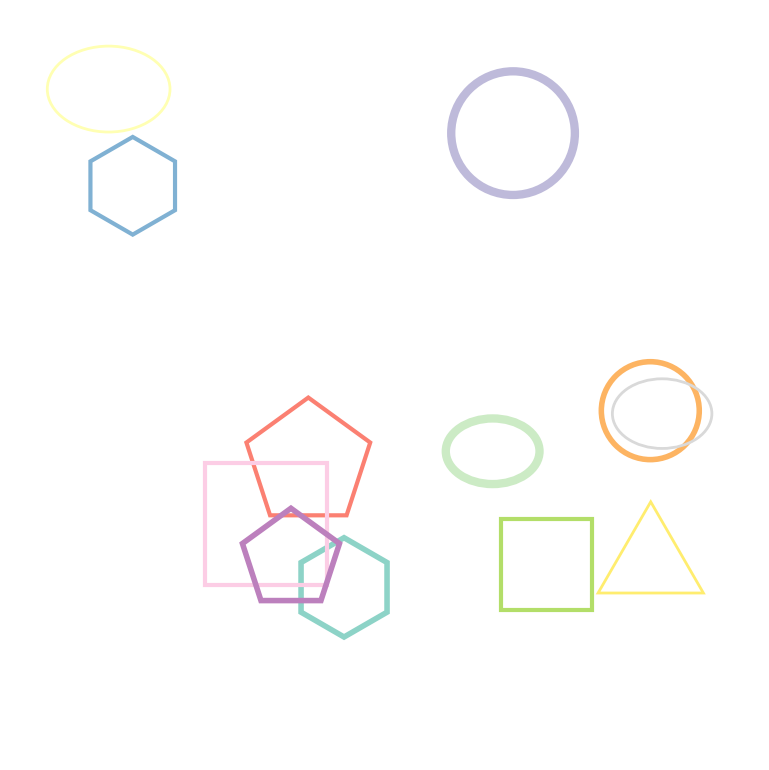[{"shape": "hexagon", "thickness": 2, "radius": 0.32, "center": [0.447, 0.237]}, {"shape": "oval", "thickness": 1, "radius": 0.4, "center": [0.141, 0.884]}, {"shape": "circle", "thickness": 3, "radius": 0.4, "center": [0.666, 0.827]}, {"shape": "pentagon", "thickness": 1.5, "radius": 0.42, "center": [0.4, 0.399]}, {"shape": "hexagon", "thickness": 1.5, "radius": 0.32, "center": [0.172, 0.759]}, {"shape": "circle", "thickness": 2, "radius": 0.32, "center": [0.845, 0.467]}, {"shape": "square", "thickness": 1.5, "radius": 0.3, "center": [0.709, 0.267]}, {"shape": "square", "thickness": 1.5, "radius": 0.4, "center": [0.345, 0.319]}, {"shape": "oval", "thickness": 1, "radius": 0.32, "center": [0.86, 0.463]}, {"shape": "pentagon", "thickness": 2, "radius": 0.33, "center": [0.378, 0.274]}, {"shape": "oval", "thickness": 3, "radius": 0.3, "center": [0.64, 0.414]}, {"shape": "triangle", "thickness": 1, "radius": 0.39, "center": [0.845, 0.269]}]